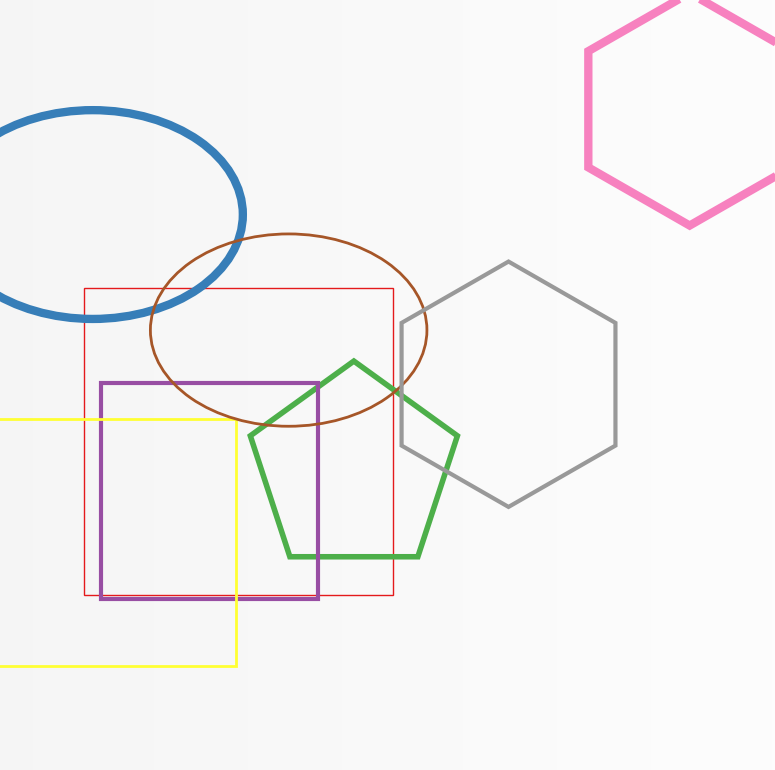[{"shape": "square", "thickness": 0.5, "radius": 1.0, "center": [0.308, 0.427]}, {"shape": "oval", "thickness": 3, "radius": 0.97, "center": [0.12, 0.721]}, {"shape": "pentagon", "thickness": 2, "radius": 0.7, "center": [0.457, 0.391]}, {"shape": "square", "thickness": 1.5, "radius": 0.7, "center": [0.27, 0.362]}, {"shape": "square", "thickness": 1, "radius": 0.8, "center": [0.144, 0.296]}, {"shape": "oval", "thickness": 1, "radius": 0.89, "center": [0.372, 0.571]}, {"shape": "hexagon", "thickness": 3, "radius": 0.75, "center": [0.89, 0.858]}, {"shape": "hexagon", "thickness": 1.5, "radius": 0.8, "center": [0.656, 0.501]}]